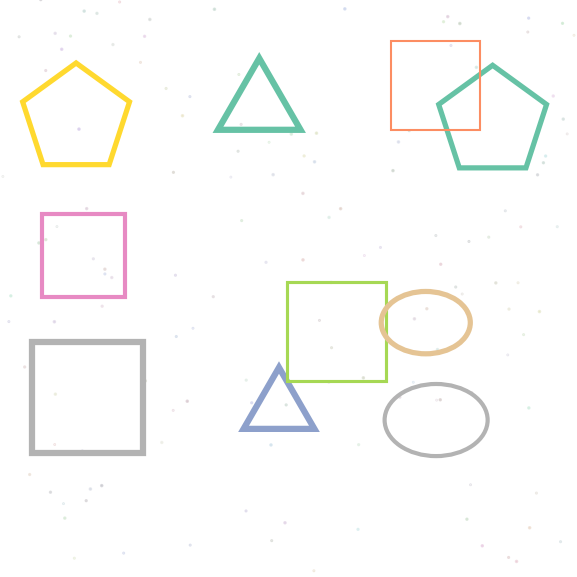[{"shape": "triangle", "thickness": 3, "radius": 0.41, "center": [0.449, 0.816]}, {"shape": "pentagon", "thickness": 2.5, "radius": 0.49, "center": [0.853, 0.788]}, {"shape": "square", "thickness": 1, "radius": 0.39, "center": [0.754, 0.851]}, {"shape": "triangle", "thickness": 3, "radius": 0.35, "center": [0.483, 0.292]}, {"shape": "square", "thickness": 2, "radius": 0.36, "center": [0.144, 0.557]}, {"shape": "square", "thickness": 1.5, "radius": 0.43, "center": [0.583, 0.426]}, {"shape": "pentagon", "thickness": 2.5, "radius": 0.49, "center": [0.132, 0.793]}, {"shape": "oval", "thickness": 2.5, "radius": 0.39, "center": [0.737, 0.44]}, {"shape": "oval", "thickness": 2, "radius": 0.45, "center": [0.755, 0.272]}, {"shape": "square", "thickness": 3, "radius": 0.48, "center": [0.152, 0.311]}]